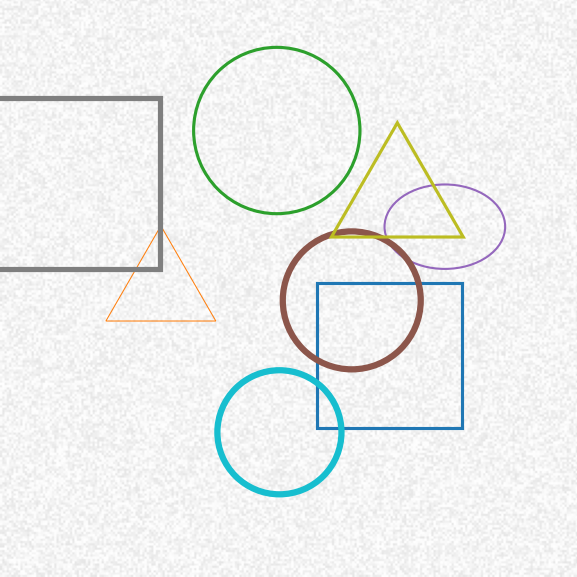[{"shape": "square", "thickness": 1.5, "radius": 0.63, "center": [0.675, 0.383]}, {"shape": "triangle", "thickness": 0.5, "radius": 0.55, "center": [0.279, 0.498]}, {"shape": "circle", "thickness": 1.5, "radius": 0.72, "center": [0.479, 0.773]}, {"shape": "oval", "thickness": 1, "radius": 0.52, "center": [0.77, 0.607]}, {"shape": "circle", "thickness": 3, "radius": 0.6, "center": [0.609, 0.479]}, {"shape": "square", "thickness": 2.5, "radius": 0.74, "center": [0.13, 0.682]}, {"shape": "triangle", "thickness": 1.5, "radius": 0.66, "center": [0.688, 0.655]}, {"shape": "circle", "thickness": 3, "radius": 0.54, "center": [0.484, 0.251]}]